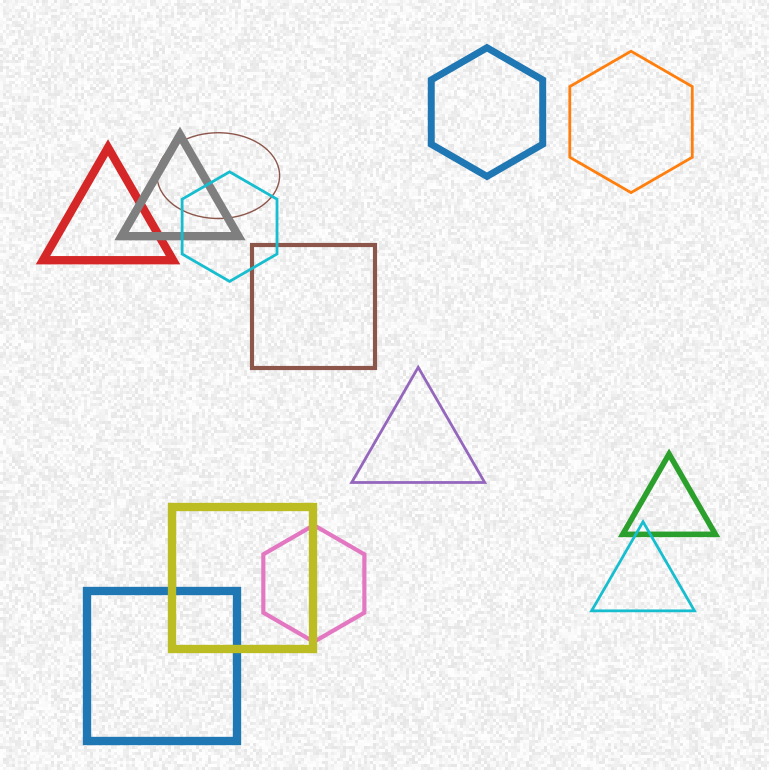[{"shape": "hexagon", "thickness": 2.5, "radius": 0.42, "center": [0.632, 0.854]}, {"shape": "square", "thickness": 3, "radius": 0.49, "center": [0.211, 0.135]}, {"shape": "hexagon", "thickness": 1, "radius": 0.46, "center": [0.82, 0.842]}, {"shape": "triangle", "thickness": 2, "radius": 0.35, "center": [0.869, 0.341]}, {"shape": "triangle", "thickness": 3, "radius": 0.49, "center": [0.14, 0.711]}, {"shape": "triangle", "thickness": 1, "radius": 0.5, "center": [0.543, 0.423]}, {"shape": "oval", "thickness": 0.5, "radius": 0.4, "center": [0.284, 0.772]}, {"shape": "square", "thickness": 1.5, "radius": 0.4, "center": [0.408, 0.602]}, {"shape": "hexagon", "thickness": 1.5, "radius": 0.38, "center": [0.408, 0.242]}, {"shape": "triangle", "thickness": 3, "radius": 0.44, "center": [0.234, 0.737]}, {"shape": "square", "thickness": 3, "radius": 0.46, "center": [0.315, 0.249]}, {"shape": "hexagon", "thickness": 1, "radius": 0.36, "center": [0.298, 0.706]}, {"shape": "triangle", "thickness": 1, "radius": 0.39, "center": [0.835, 0.245]}]